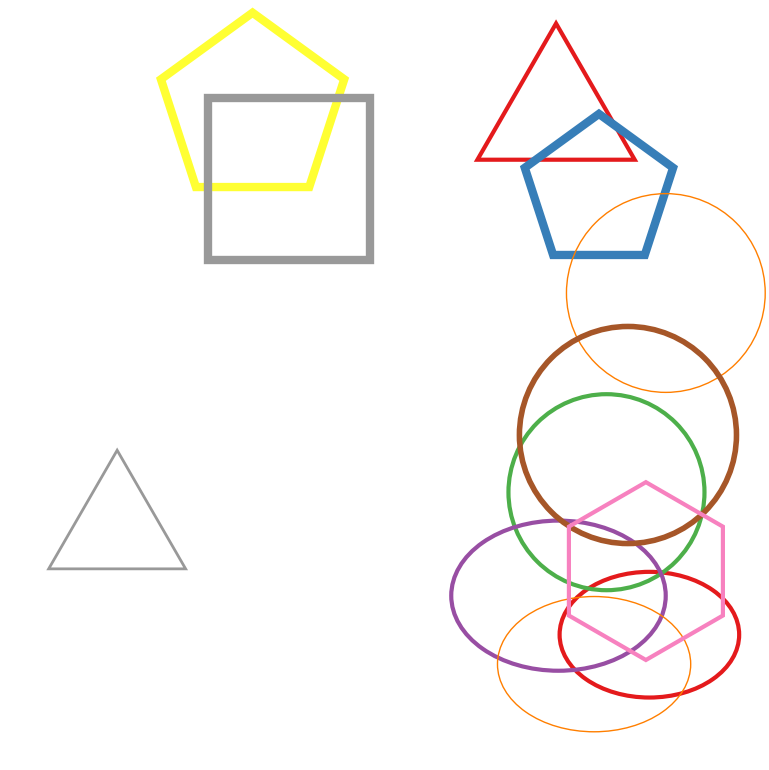[{"shape": "oval", "thickness": 1.5, "radius": 0.58, "center": [0.843, 0.176]}, {"shape": "triangle", "thickness": 1.5, "radius": 0.59, "center": [0.722, 0.852]}, {"shape": "pentagon", "thickness": 3, "radius": 0.51, "center": [0.778, 0.751]}, {"shape": "circle", "thickness": 1.5, "radius": 0.64, "center": [0.788, 0.361]}, {"shape": "oval", "thickness": 1.5, "radius": 0.7, "center": [0.725, 0.226]}, {"shape": "oval", "thickness": 0.5, "radius": 0.63, "center": [0.772, 0.137]}, {"shape": "circle", "thickness": 0.5, "radius": 0.65, "center": [0.865, 0.619]}, {"shape": "pentagon", "thickness": 3, "radius": 0.63, "center": [0.328, 0.858]}, {"shape": "circle", "thickness": 2, "radius": 0.7, "center": [0.816, 0.435]}, {"shape": "hexagon", "thickness": 1.5, "radius": 0.58, "center": [0.839, 0.258]}, {"shape": "triangle", "thickness": 1, "radius": 0.51, "center": [0.152, 0.313]}, {"shape": "square", "thickness": 3, "radius": 0.53, "center": [0.375, 0.768]}]